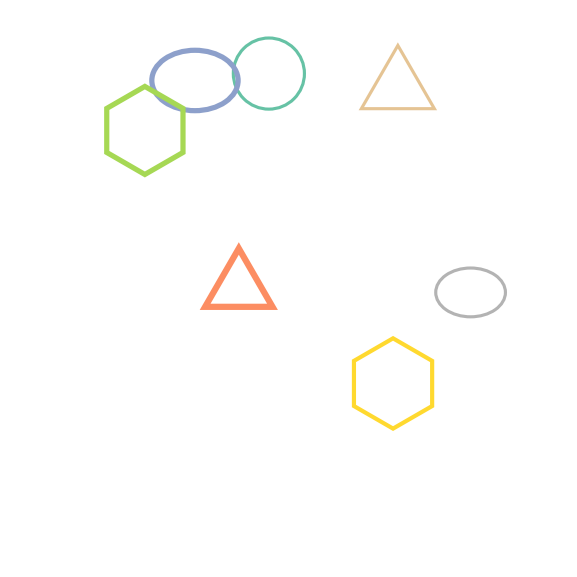[{"shape": "circle", "thickness": 1.5, "radius": 0.31, "center": [0.466, 0.872]}, {"shape": "triangle", "thickness": 3, "radius": 0.34, "center": [0.414, 0.502]}, {"shape": "oval", "thickness": 2.5, "radius": 0.37, "center": [0.338, 0.86]}, {"shape": "hexagon", "thickness": 2.5, "radius": 0.38, "center": [0.251, 0.773]}, {"shape": "hexagon", "thickness": 2, "radius": 0.39, "center": [0.681, 0.335]}, {"shape": "triangle", "thickness": 1.5, "radius": 0.36, "center": [0.689, 0.847]}, {"shape": "oval", "thickness": 1.5, "radius": 0.3, "center": [0.815, 0.493]}]